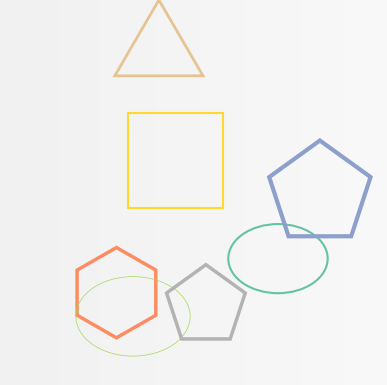[{"shape": "oval", "thickness": 1.5, "radius": 0.64, "center": [0.717, 0.328]}, {"shape": "hexagon", "thickness": 2.5, "radius": 0.59, "center": [0.301, 0.24]}, {"shape": "pentagon", "thickness": 3, "radius": 0.69, "center": [0.825, 0.498]}, {"shape": "oval", "thickness": 0.5, "radius": 0.74, "center": [0.343, 0.178]}, {"shape": "square", "thickness": 1.5, "radius": 0.62, "center": [0.452, 0.583]}, {"shape": "triangle", "thickness": 2, "radius": 0.66, "center": [0.41, 0.869]}, {"shape": "pentagon", "thickness": 2.5, "radius": 0.53, "center": [0.531, 0.206]}]